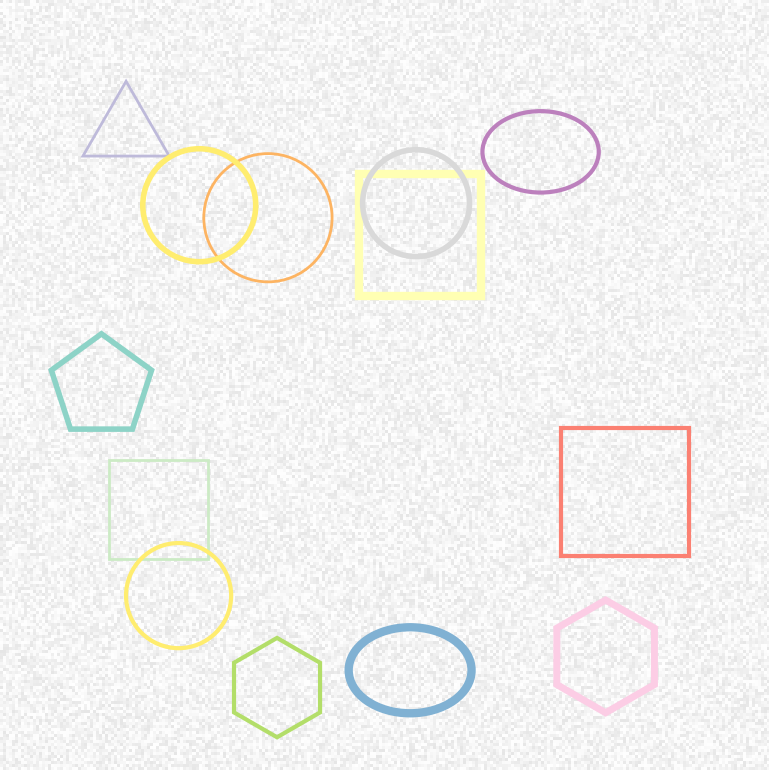[{"shape": "pentagon", "thickness": 2, "radius": 0.34, "center": [0.132, 0.498]}, {"shape": "square", "thickness": 3, "radius": 0.4, "center": [0.546, 0.695]}, {"shape": "triangle", "thickness": 1, "radius": 0.32, "center": [0.164, 0.83]}, {"shape": "square", "thickness": 1.5, "radius": 0.42, "center": [0.812, 0.361]}, {"shape": "oval", "thickness": 3, "radius": 0.4, "center": [0.533, 0.13]}, {"shape": "circle", "thickness": 1, "radius": 0.42, "center": [0.348, 0.717]}, {"shape": "hexagon", "thickness": 1.5, "radius": 0.32, "center": [0.36, 0.107]}, {"shape": "hexagon", "thickness": 2.5, "radius": 0.37, "center": [0.787, 0.148]}, {"shape": "circle", "thickness": 2, "radius": 0.35, "center": [0.54, 0.736]}, {"shape": "oval", "thickness": 1.5, "radius": 0.38, "center": [0.702, 0.803]}, {"shape": "square", "thickness": 1, "radius": 0.32, "center": [0.206, 0.339]}, {"shape": "circle", "thickness": 2, "radius": 0.37, "center": [0.259, 0.733]}, {"shape": "circle", "thickness": 1.5, "radius": 0.34, "center": [0.232, 0.226]}]